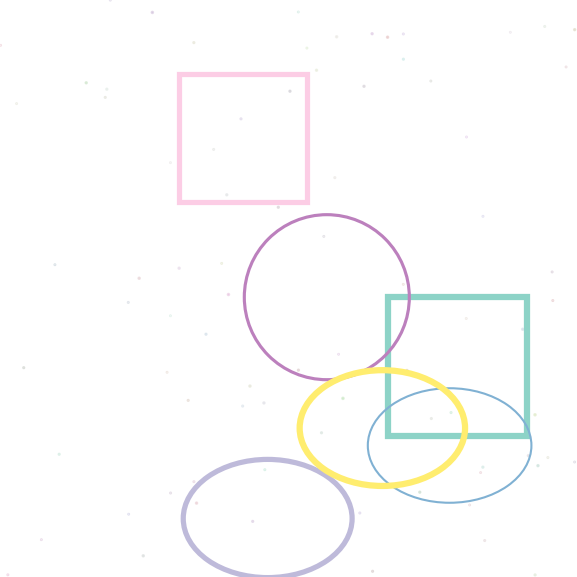[{"shape": "square", "thickness": 3, "radius": 0.6, "center": [0.792, 0.364]}, {"shape": "oval", "thickness": 2.5, "radius": 0.73, "center": [0.464, 0.101]}, {"shape": "oval", "thickness": 1, "radius": 0.71, "center": [0.779, 0.228]}, {"shape": "square", "thickness": 2.5, "radius": 0.55, "center": [0.421, 0.76]}, {"shape": "circle", "thickness": 1.5, "radius": 0.71, "center": [0.566, 0.485]}, {"shape": "oval", "thickness": 3, "radius": 0.72, "center": [0.662, 0.258]}]